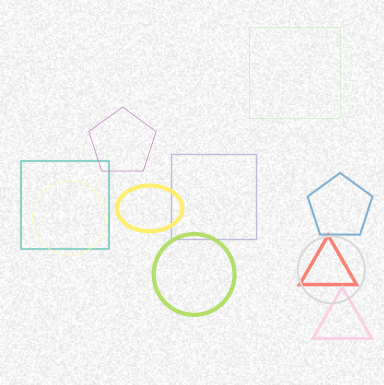[{"shape": "square", "thickness": 1.5, "radius": 0.57, "center": [0.169, 0.468]}, {"shape": "circle", "thickness": 0.5, "radius": 0.48, "center": [0.181, 0.434]}, {"shape": "square", "thickness": 1, "radius": 0.56, "center": [0.555, 0.49]}, {"shape": "triangle", "thickness": 2.5, "radius": 0.43, "center": [0.852, 0.303]}, {"shape": "pentagon", "thickness": 1.5, "radius": 0.44, "center": [0.883, 0.462]}, {"shape": "circle", "thickness": 3, "radius": 0.52, "center": [0.504, 0.287]}, {"shape": "triangle", "thickness": 2, "radius": 0.44, "center": [0.889, 0.165]}, {"shape": "circle", "thickness": 1.5, "radius": 0.44, "center": [0.861, 0.299]}, {"shape": "pentagon", "thickness": 0.5, "radius": 0.46, "center": [0.318, 0.63]}, {"shape": "square", "thickness": 0.5, "radius": 0.59, "center": [0.765, 0.811]}, {"shape": "oval", "thickness": 3, "radius": 0.42, "center": [0.389, 0.459]}]